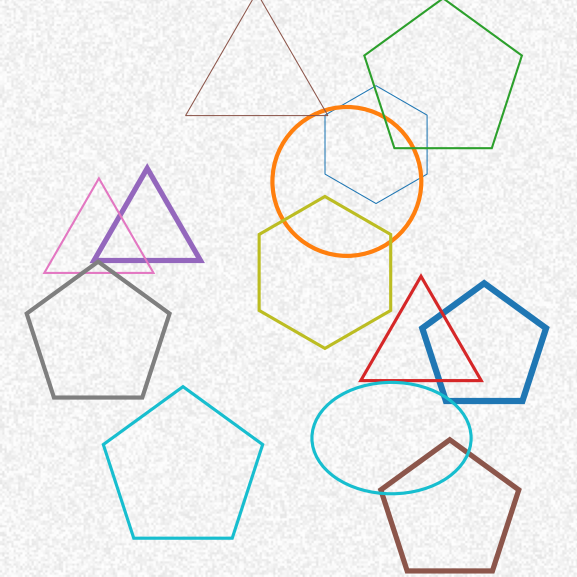[{"shape": "hexagon", "thickness": 0.5, "radius": 0.51, "center": [0.651, 0.749]}, {"shape": "pentagon", "thickness": 3, "radius": 0.56, "center": [0.838, 0.396]}, {"shape": "circle", "thickness": 2, "radius": 0.64, "center": [0.601, 0.685]}, {"shape": "pentagon", "thickness": 1, "radius": 0.72, "center": [0.767, 0.859]}, {"shape": "triangle", "thickness": 1.5, "radius": 0.6, "center": [0.729, 0.4]}, {"shape": "triangle", "thickness": 2.5, "radius": 0.53, "center": [0.255, 0.601]}, {"shape": "pentagon", "thickness": 2.5, "radius": 0.63, "center": [0.779, 0.112]}, {"shape": "triangle", "thickness": 0.5, "radius": 0.71, "center": [0.445, 0.87]}, {"shape": "triangle", "thickness": 1, "radius": 0.55, "center": [0.171, 0.581]}, {"shape": "pentagon", "thickness": 2, "radius": 0.65, "center": [0.17, 0.416]}, {"shape": "hexagon", "thickness": 1.5, "radius": 0.66, "center": [0.563, 0.527]}, {"shape": "oval", "thickness": 1.5, "radius": 0.69, "center": [0.678, 0.241]}, {"shape": "pentagon", "thickness": 1.5, "radius": 0.73, "center": [0.317, 0.185]}]